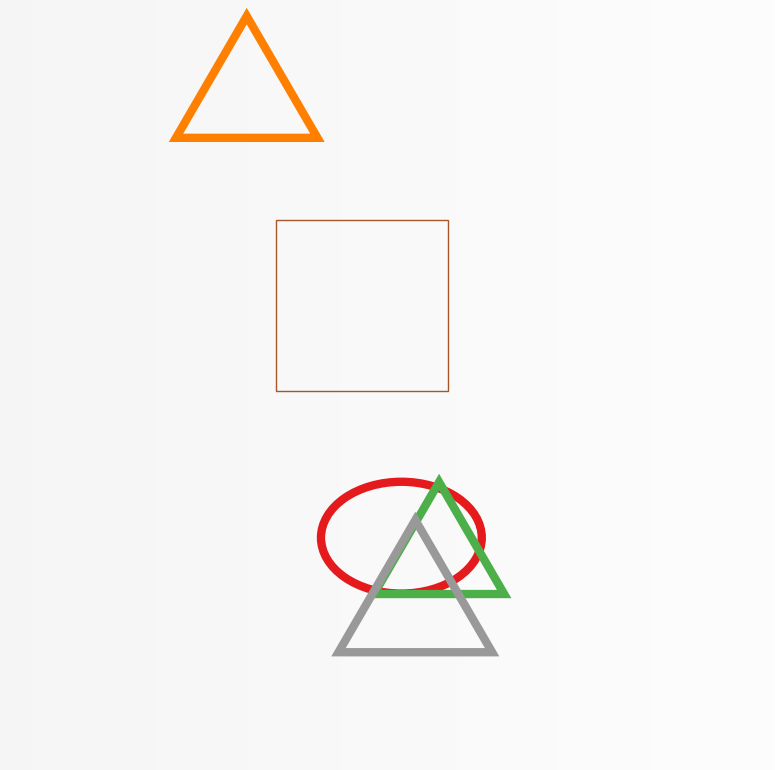[{"shape": "oval", "thickness": 3, "radius": 0.52, "center": [0.518, 0.302]}, {"shape": "triangle", "thickness": 3, "radius": 0.48, "center": [0.567, 0.277]}, {"shape": "triangle", "thickness": 3, "radius": 0.53, "center": [0.318, 0.874]}, {"shape": "square", "thickness": 0.5, "radius": 0.56, "center": [0.468, 0.603]}, {"shape": "triangle", "thickness": 3, "radius": 0.57, "center": [0.536, 0.21]}]